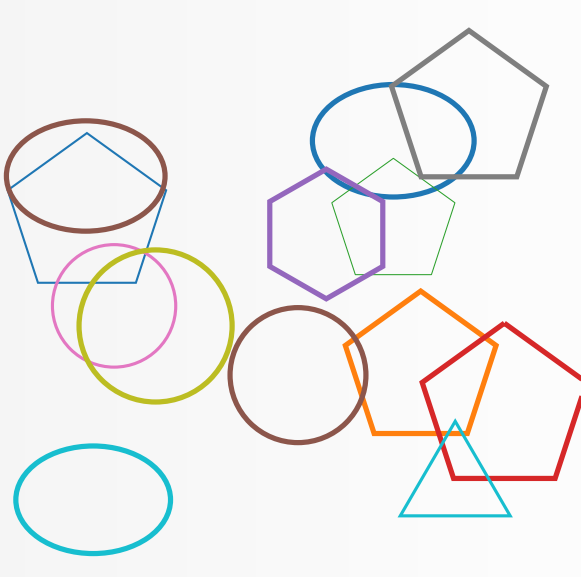[{"shape": "oval", "thickness": 2.5, "radius": 0.7, "center": [0.677, 0.755]}, {"shape": "pentagon", "thickness": 1, "radius": 0.72, "center": [0.15, 0.625]}, {"shape": "pentagon", "thickness": 2.5, "radius": 0.68, "center": [0.724, 0.359]}, {"shape": "pentagon", "thickness": 0.5, "radius": 0.56, "center": [0.677, 0.614]}, {"shape": "pentagon", "thickness": 2.5, "radius": 0.74, "center": [0.868, 0.291]}, {"shape": "hexagon", "thickness": 2.5, "radius": 0.56, "center": [0.561, 0.594]}, {"shape": "circle", "thickness": 2.5, "radius": 0.58, "center": [0.513, 0.35]}, {"shape": "oval", "thickness": 2.5, "radius": 0.68, "center": [0.147, 0.694]}, {"shape": "circle", "thickness": 1.5, "radius": 0.53, "center": [0.196, 0.469]}, {"shape": "pentagon", "thickness": 2.5, "radius": 0.7, "center": [0.807, 0.806]}, {"shape": "circle", "thickness": 2.5, "radius": 0.66, "center": [0.268, 0.435]}, {"shape": "oval", "thickness": 2.5, "radius": 0.67, "center": [0.16, 0.134]}, {"shape": "triangle", "thickness": 1.5, "radius": 0.55, "center": [0.783, 0.16]}]